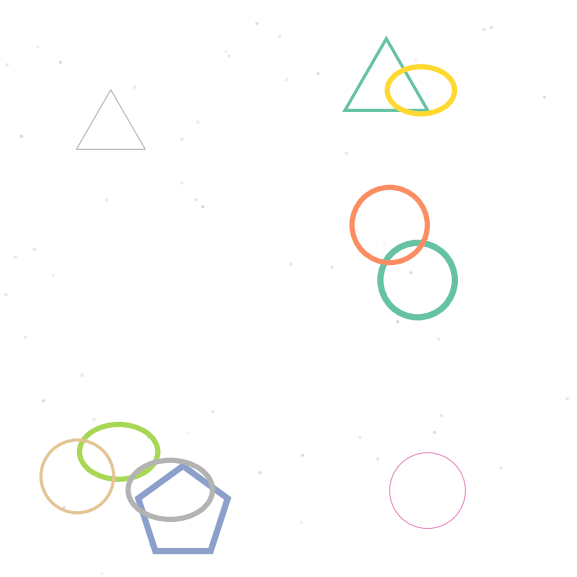[{"shape": "triangle", "thickness": 1.5, "radius": 0.41, "center": [0.669, 0.849]}, {"shape": "circle", "thickness": 3, "radius": 0.32, "center": [0.723, 0.514]}, {"shape": "circle", "thickness": 2.5, "radius": 0.33, "center": [0.675, 0.61]}, {"shape": "pentagon", "thickness": 3, "radius": 0.41, "center": [0.317, 0.111]}, {"shape": "circle", "thickness": 0.5, "radius": 0.33, "center": [0.74, 0.15]}, {"shape": "oval", "thickness": 2.5, "radius": 0.34, "center": [0.205, 0.217]}, {"shape": "oval", "thickness": 2.5, "radius": 0.29, "center": [0.729, 0.843]}, {"shape": "circle", "thickness": 1.5, "radius": 0.32, "center": [0.134, 0.174]}, {"shape": "triangle", "thickness": 0.5, "radius": 0.34, "center": [0.192, 0.775]}, {"shape": "oval", "thickness": 2.5, "radius": 0.37, "center": [0.295, 0.151]}]